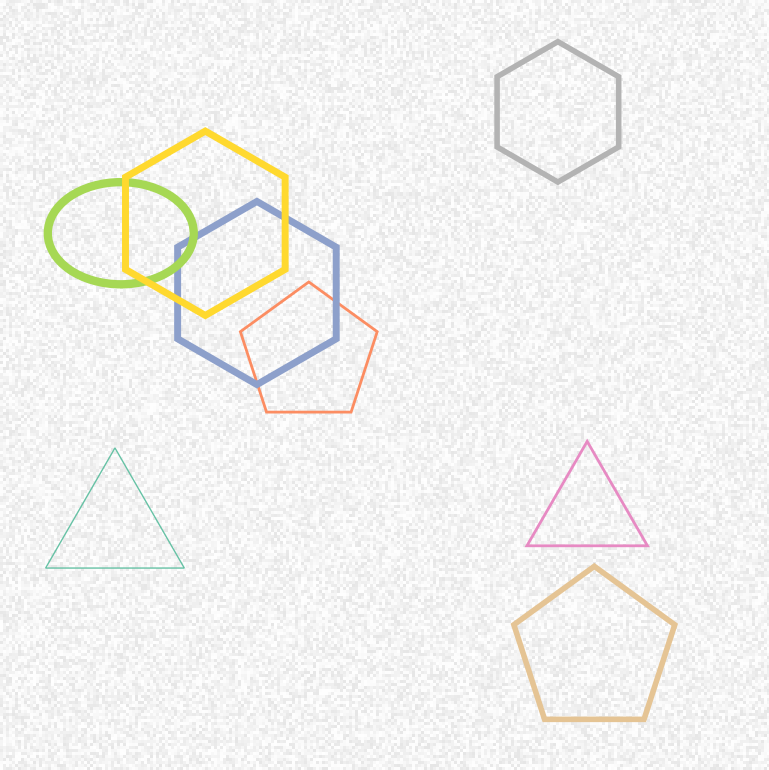[{"shape": "triangle", "thickness": 0.5, "radius": 0.52, "center": [0.149, 0.314]}, {"shape": "pentagon", "thickness": 1, "radius": 0.47, "center": [0.401, 0.54]}, {"shape": "hexagon", "thickness": 2.5, "radius": 0.59, "center": [0.334, 0.619]}, {"shape": "triangle", "thickness": 1, "radius": 0.45, "center": [0.763, 0.336]}, {"shape": "oval", "thickness": 3, "radius": 0.47, "center": [0.157, 0.697]}, {"shape": "hexagon", "thickness": 2.5, "radius": 0.6, "center": [0.267, 0.71]}, {"shape": "pentagon", "thickness": 2, "radius": 0.55, "center": [0.772, 0.155]}, {"shape": "hexagon", "thickness": 2, "radius": 0.46, "center": [0.725, 0.855]}]